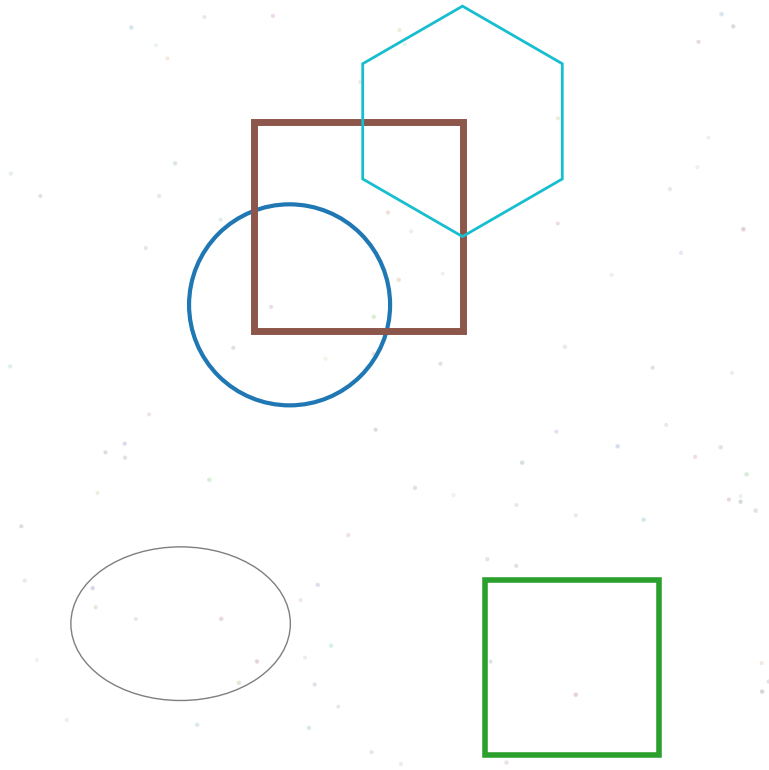[{"shape": "circle", "thickness": 1.5, "radius": 0.65, "center": [0.376, 0.604]}, {"shape": "square", "thickness": 2, "radius": 0.57, "center": [0.743, 0.133]}, {"shape": "square", "thickness": 2.5, "radius": 0.68, "center": [0.466, 0.706]}, {"shape": "oval", "thickness": 0.5, "radius": 0.71, "center": [0.235, 0.19]}, {"shape": "hexagon", "thickness": 1, "radius": 0.75, "center": [0.601, 0.842]}]